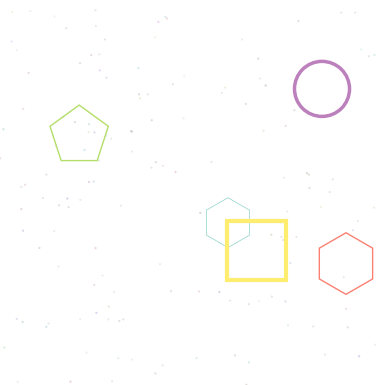[{"shape": "hexagon", "thickness": 0.5, "radius": 0.32, "center": [0.592, 0.422]}, {"shape": "hexagon", "thickness": 1, "radius": 0.4, "center": [0.899, 0.315]}, {"shape": "pentagon", "thickness": 1, "radius": 0.4, "center": [0.206, 0.647]}, {"shape": "circle", "thickness": 2.5, "radius": 0.36, "center": [0.836, 0.769]}, {"shape": "square", "thickness": 3, "radius": 0.38, "center": [0.667, 0.349]}]